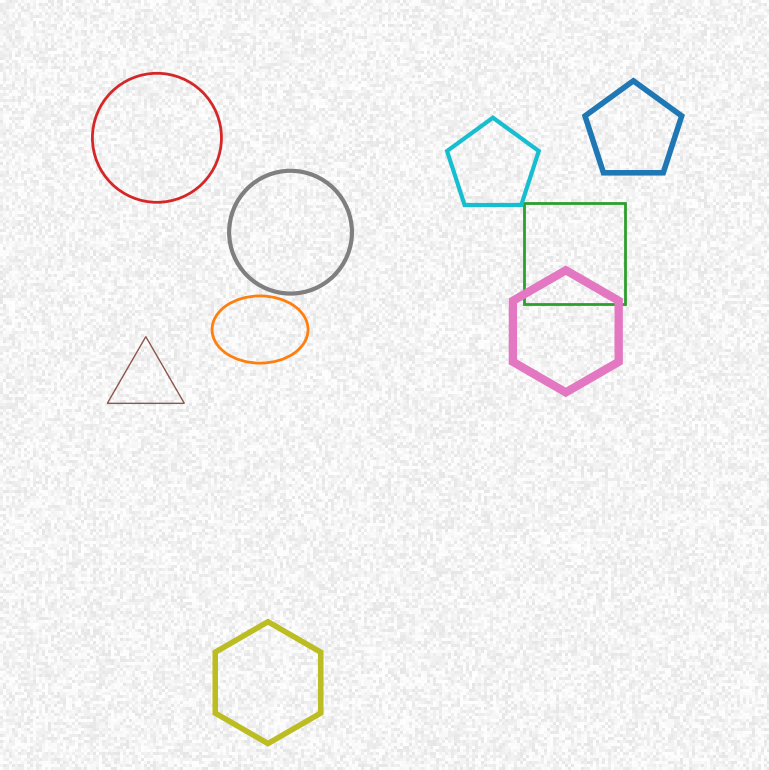[{"shape": "pentagon", "thickness": 2, "radius": 0.33, "center": [0.823, 0.829]}, {"shape": "oval", "thickness": 1, "radius": 0.31, "center": [0.338, 0.572]}, {"shape": "square", "thickness": 1, "radius": 0.33, "center": [0.746, 0.671]}, {"shape": "circle", "thickness": 1, "radius": 0.42, "center": [0.204, 0.821]}, {"shape": "triangle", "thickness": 0.5, "radius": 0.29, "center": [0.189, 0.505]}, {"shape": "hexagon", "thickness": 3, "radius": 0.4, "center": [0.735, 0.57]}, {"shape": "circle", "thickness": 1.5, "radius": 0.4, "center": [0.377, 0.698]}, {"shape": "hexagon", "thickness": 2, "radius": 0.4, "center": [0.348, 0.113]}, {"shape": "pentagon", "thickness": 1.5, "radius": 0.31, "center": [0.64, 0.785]}]